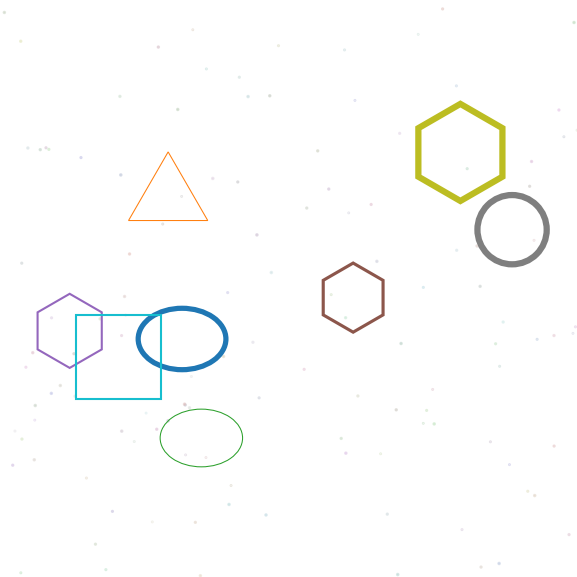[{"shape": "oval", "thickness": 2.5, "radius": 0.38, "center": [0.315, 0.412]}, {"shape": "triangle", "thickness": 0.5, "radius": 0.4, "center": [0.291, 0.657]}, {"shape": "oval", "thickness": 0.5, "radius": 0.36, "center": [0.349, 0.241]}, {"shape": "hexagon", "thickness": 1, "radius": 0.32, "center": [0.121, 0.426]}, {"shape": "hexagon", "thickness": 1.5, "radius": 0.3, "center": [0.611, 0.484]}, {"shape": "circle", "thickness": 3, "radius": 0.3, "center": [0.887, 0.601]}, {"shape": "hexagon", "thickness": 3, "radius": 0.42, "center": [0.797, 0.735]}, {"shape": "square", "thickness": 1, "radius": 0.36, "center": [0.205, 0.38]}]